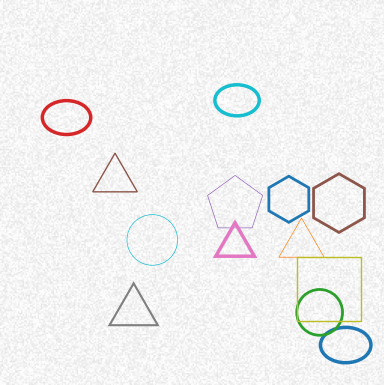[{"shape": "hexagon", "thickness": 2, "radius": 0.3, "center": [0.75, 0.482]}, {"shape": "oval", "thickness": 2.5, "radius": 0.33, "center": [0.898, 0.104]}, {"shape": "triangle", "thickness": 0.5, "radius": 0.34, "center": [0.783, 0.366]}, {"shape": "circle", "thickness": 2, "radius": 0.3, "center": [0.83, 0.189]}, {"shape": "oval", "thickness": 2.5, "radius": 0.31, "center": [0.173, 0.695]}, {"shape": "pentagon", "thickness": 0.5, "radius": 0.38, "center": [0.611, 0.469]}, {"shape": "hexagon", "thickness": 2, "radius": 0.38, "center": [0.88, 0.473]}, {"shape": "triangle", "thickness": 1, "radius": 0.33, "center": [0.299, 0.535]}, {"shape": "triangle", "thickness": 2.5, "radius": 0.29, "center": [0.611, 0.363]}, {"shape": "triangle", "thickness": 1.5, "radius": 0.36, "center": [0.347, 0.192]}, {"shape": "square", "thickness": 1, "radius": 0.42, "center": [0.854, 0.25]}, {"shape": "circle", "thickness": 0.5, "radius": 0.33, "center": [0.396, 0.377]}, {"shape": "oval", "thickness": 2.5, "radius": 0.29, "center": [0.616, 0.739]}]